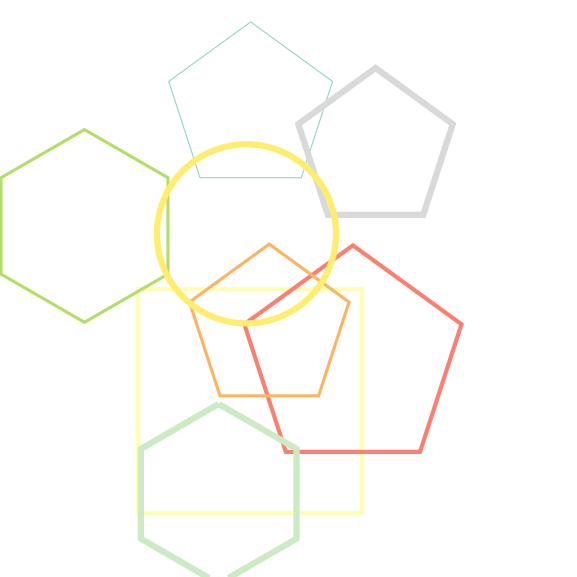[{"shape": "pentagon", "thickness": 0.5, "radius": 0.75, "center": [0.434, 0.812]}, {"shape": "square", "thickness": 2, "radius": 0.97, "center": [0.433, 0.305]}, {"shape": "pentagon", "thickness": 2, "radius": 0.99, "center": [0.611, 0.377]}, {"shape": "pentagon", "thickness": 1.5, "radius": 0.73, "center": [0.466, 0.431]}, {"shape": "hexagon", "thickness": 1.5, "radius": 0.83, "center": [0.146, 0.608]}, {"shape": "pentagon", "thickness": 3, "radius": 0.7, "center": [0.65, 0.741]}, {"shape": "hexagon", "thickness": 3, "radius": 0.78, "center": [0.379, 0.144]}, {"shape": "circle", "thickness": 3, "radius": 0.78, "center": [0.427, 0.594]}]